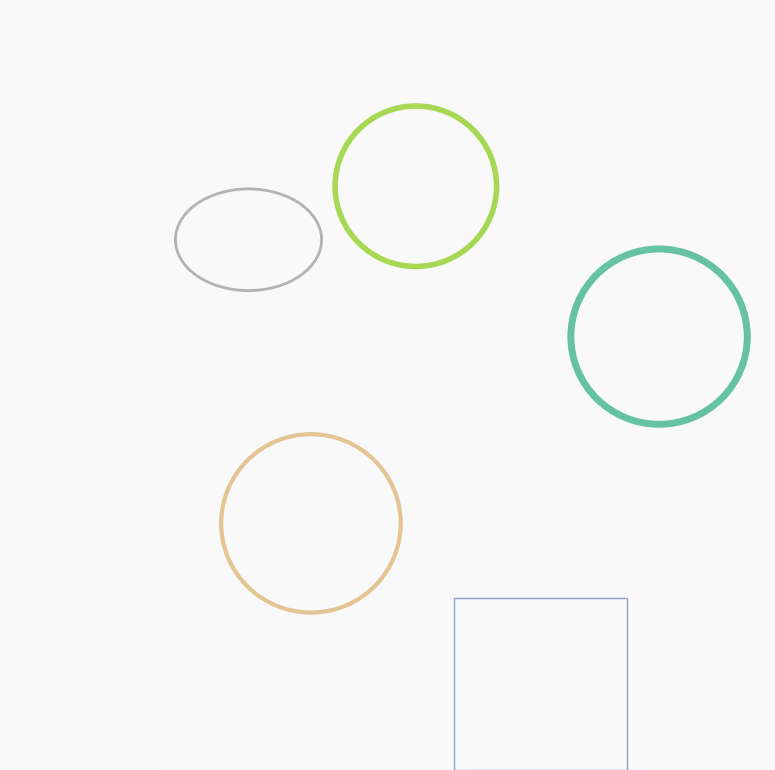[{"shape": "circle", "thickness": 2.5, "radius": 0.57, "center": [0.85, 0.563]}, {"shape": "square", "thickness": 0.5, "radius": 0.56, "center": [0.697, 0.111]}, {"shape": "circle", "thickness": 2, "radius": 0.52, "center": [0.537, 0.758]}, {"shape": "circle", "thickness": 1.5, "radius": 0.58, "center": [0.401, 0.32]}, {"shape": "oval", "thickness": 1, "radius": 0.47, "center": [0.321, 0.689]}]